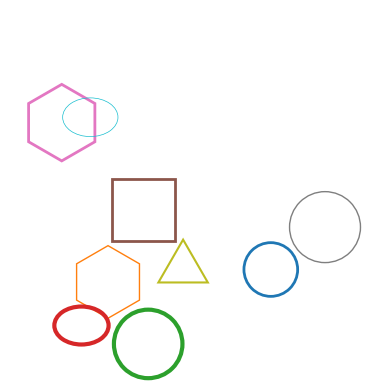[{"shape": "circle", "thickness": 2, "radius": 0.35, "center": [0.703, 0.3]}, {"shape": "hexagon", "thickness": 1, "radius": 0.47, "center": [0.281, 0.268]}, {"shape": "circle", "thickness": 3, "radius": 0.44, "center": [0.385, 0.107]}, {"shape": "oval", "thickness": 3, "radius": 0.35, "center": [0.212, 0.154]}, {"shape": "square", "thickness": 2, "radius": 0.41, "center": [0.372, 0.455]}, {"shape": "hexagon", "thickness": 2, "radius": 0.5, "center": [0.16, 0.681]}, {"shape": "circle", "thickness": 1, "radius": 0.46, "center": [0.844, 0.41]}, {"shape": "triangle", "thickness": 1.5, "radius": 0.37, "center": [0.476, 0.303]}, {"shape": "oval", "thickness": 0.5, "radius": 0.36, "center": [0.235, 0.695]}]